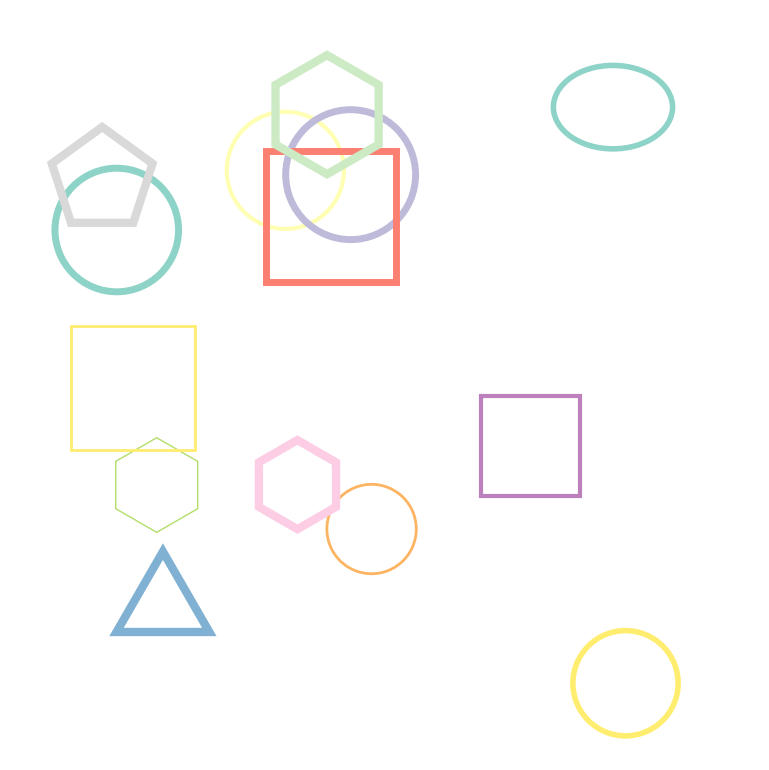[{"shape": "circle", "thickness": 2.5, "radius": 0.4, "center": [0.152, 0.701]}, {"shape": "oval", "thickness": 2, "radius": 0.39, "center": [0.796, 0.861]}, {"shape": "circle", "thickness": 1.5, "radius": 0.38, "center": [0.371, 0.779]}, {"shape": "circle", "thickness": 2.5, "radius": 0.42, "center": [0.455, 0.773]}, {"shape": "square", "thickness": 2.5, "radius": 0.42, "center": [0.43, 0.719]}, {"shape": "triangle", "thickness": 3, "radius": 0.35, "center": [0.212, 0.214]}, {"shape": "circle", "thickness": 1, "radius": 0.29, "center": [0.483, 0.313]}, {"shape": "hexagon", "thickness": 0.5, "radius": 0.31, "center": [0.204, 0.37]}, {"shape": "hexagon", "thickness": 3, "radius": 0.29, "center": [0.386, 0.371]}, {"shape": "pentagon", "thickness": 3, "radius": 0.34, "center": [0.133, 0.766]}, {"shape": "square", "thickness": 1.5, "radius": 0.32, "center": [0.689, 0.421]}, {"shape": "hexagon", "thickness": 3, "radius": 0.39, "center": [0.425, 0.851]}, {"shape": "circle", "thickness": 2, "radius": 0.34, "center": [0.812, 0.113]}, {"shape": "square", "thickness": 1, "radius": 0.4, "center": [0.172, 0.496]}]